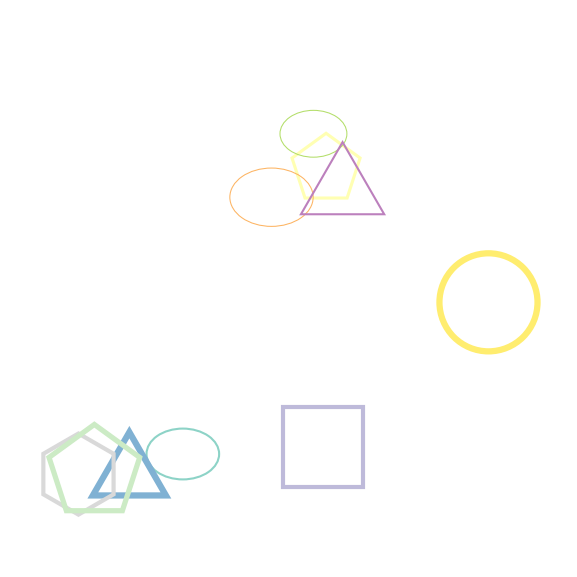[{"shape": "oval", "thickness": 1, "radius": 0.31, "center": [0.317, 0.213]}, {"shape": "pentagon", "thickness": 1.5, "radius": 0.31, "center": [0.565, 0.706]}, {"shape": "square", "thickness": 2, "radius": 0.34, "center": [0.559, 0.225]}, {"shape": "triangle", "thickness": 3, "radius": 0.37, "center": [0.224, 0.178]}, {"shape": "oval", "thickness": 0.5, "radius": 0.36, "center": [0.47, 0.658]}, {"shape": "oval", "thickness": 0.5, "radius": 0.29, "center": [0.543, 0.768]}, {"shape": "hexagon", "thickness": 2, "radius": 0.35, "center": [0.136, 0.178]}, {"shape": "triangle", "thickness": 1, "radius": 0.42, "center": [0.593, 0.67]}, {"shape": "pentagon", "thickness": 2.5, "radius": 0.41, "center": [0.163, 0.182]}, {"shape": "circle", "thickness": 3, "radius": 0.42, "center": [0.846, 0.476]}]